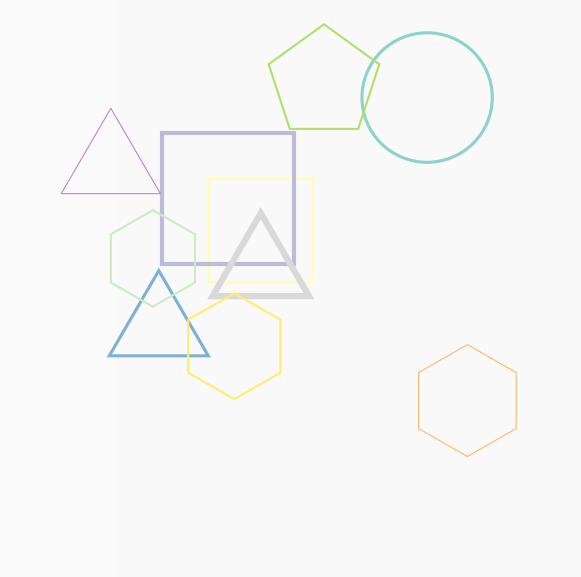[{"shape": "circle", "thickness": 1.5, "radius": 0.56, "center": [0.735, 0.83]}, {"shape": "square", "thickness": 1, "radius": 0.44, "center": [0.449, 0.6]}, {"shape": "square", "thickness": 2, "radius": 0.57, "center": [0.392, 0.656]}, {"shape": "triangle", "thickness": 1.5, "radius": 0.49, "center": [0.273, 0.432]}, {"shape": "hexagon", "thickness": 0.5, "radius": 0.48, "center": [0.804, 0.306]}, {"shape": "pentagon", "thickness": 1, "radius": 0.5, "center": [0.557, 0.857]}, {"shape": "triangle", "thickness": 3, "radius": 0.48, "center": [0.449, 0.534]}, {"shape": "triangle", "thickness": 0.5, "radius": 0.49, "center": [0.191, 0.713]}, {"shape": "hexagon", "thickness": 1, "radius": 0.42, "center": [0.263, 0.552]}, {"shape": "hexagon", "thickness": 1, "radius": 0.46, "center": [0.403, 0.4]}]